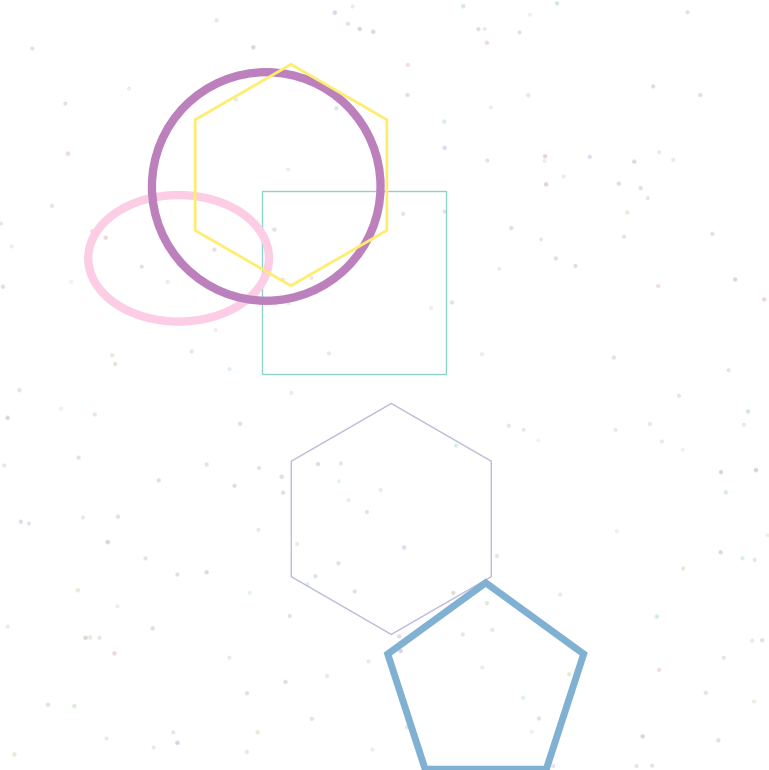[{"shape": "square", "thickness": 0.5, "radius": 0.6, "center": [0.46, 0.633]}, {"shape": "hexagon", "thickness": 0.5, "radius": 0.75, "center": [0.508, 0.326]}, {"shape": "pentagon", "thickness": 2.5, "radius": 0.67, "center": [0.631, 0.109]}, {"shape": "oval", "thickness": 3, "radius": 0.59, "center": [0.232, 0.665]}, {"shape": "circle", "thickness": 3, "radius": 0.74, "center": [0.346, 0.758]}, {"shape": "hexagon", "thickness": 1, "radius": 0.72, "center": [0.378, 0.773]}]